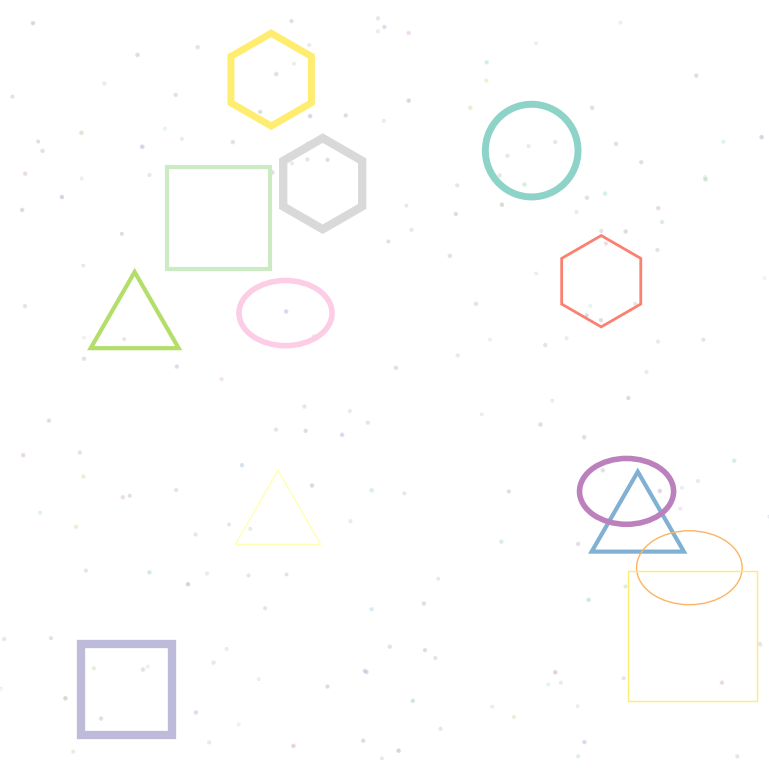[{"shape": "circle", "thickness": 2.5, "radius": 0.3, "center": [0.69, 0.804]}, {"shape": "triangle", "thickness": 0.5, "radius": 0.32, "center": [0.361, 0.325]}, {"shape": "square", "thickness": 3, "radius": 0.3, "center": [0.165, 0.105]}, {"shape": "hexagon", "thickness": 1, "radius": 0.3, "center": [0.781, 0.635]}, {"shape": "triangle", "thickness": 1.5, "radius": 0.35, "center": [0.828, 0.318]}, {"shape": "oval", "thickness": 0.5, "radius": 0.34, "center": [0.895, 0.263]}, {"shape": "triangle", "thickness": 1.5, "radius": 0.33, "center": [0.175, 0.581]}, {"shape": "oval", "thickness": 2, "radius": 0.3, "center": [0.371, 0.593]}, {"shape": "hexagon", "thickness": 3, "radius": 0.3, "center": [0.419, 0.761]}, {"shape": "oval", "thickness": 2, "radius": 0.31, "center": [0.814, 0.362]}, {"shape": "square", "thickness": 1.5, "radius": 0.33, "center": [0.284, 0.717]}, {"shape": "hexagon", "thickness": 2.5, "radius": 0.3, "center": [0.352, 0.897]}, {"shape": "square", "thickness": 0.5, "radius": 0.42, "center": [0.899, 0.174]}]